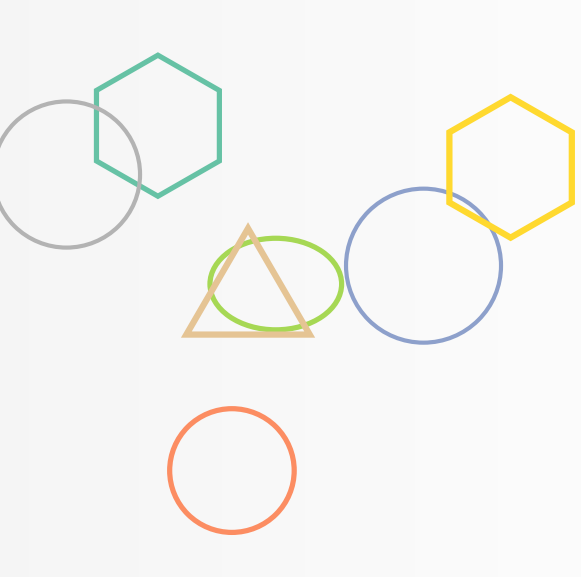[{"shape": "hexagon", "thickness": 2.5, "radius": 0.61, "center": [0.272, 0.781]}, {"shape": "circle", "thickness": 2.5, "radius": 0.54, "center": [0.399, 0.184]}, {"shape": "circle", "thickness": 2, "radius": 0.67, "center": [0.729, 0.539]}, {"shape": "oval", "thickness": 2.5, "radius": 0.57, "center": [0.474, 0.507]}, {"shape": "hexagon", "thickness": 3, "radius": 0.61, "center": [0.878, 0.709]}, {"shape": "triangle", "thickness": 3, "radius": 0.61, "center": [0.427, 0.481]}, {"shape": "circle", "thickness": 2, "radius": 0.63, "center": [0.114, 0.697]}]